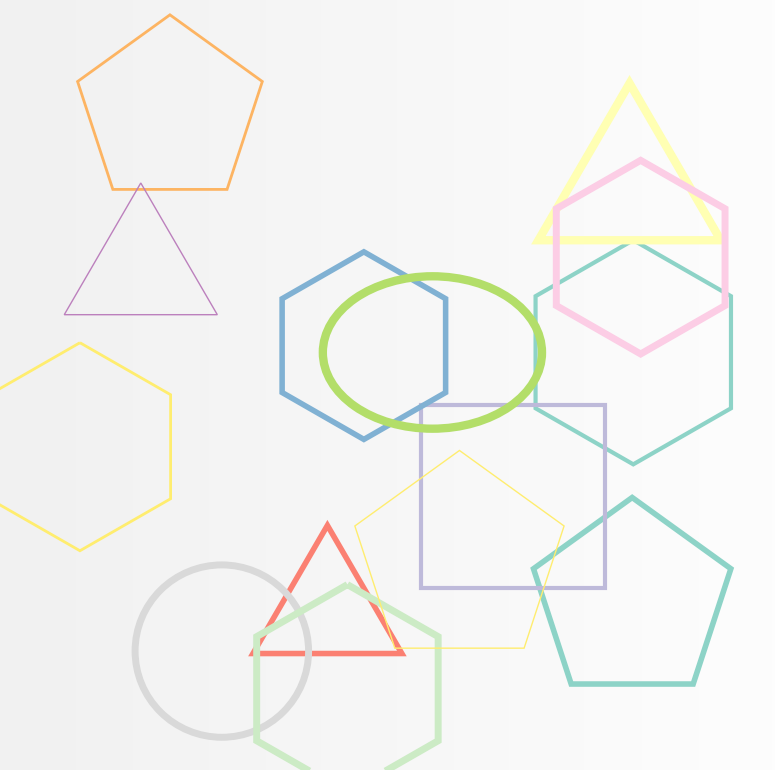[{"shape": "hexagon", "thickness": 1.5, "radius": 0.73, "center": [0.817, 0.543]}, {"shape": "pentagon", "thickness": 2, "radius": 0.67, "center": [0.816, 0.22]}, {"shape": "triangle", "thickness": 3, "radius": 0.68, "center": [0.812, 0.756]}, {"shape": "square", "thickness": 1.5, "radius": 0.59, "center": [0.662, 0.355]}, {"shape": "triangle", "thickness": 2, "radius": 0.55, "center": [0.422, 0.207]}, {"shape": "hexagon", "thickness": 2, "radius": 0.61, "center": [0.47, 0.551]}, {"shape": "pentagon", "thickness": 1, "radius": 0.63, "center": [0.219, 0.855]}, {"shape": "oval", "thickness": 3, "radius": 0.71, "center": [0.558, 0.542]}, {"shape": "hexagon", "thickness": 2.5, "radius": 0.63, "center": [0.827, 0.666]}, {"shape": "circle", "thickness": 2.5, "radius": 0.56, "center": [0.286, 0.154]}, {"shape": "triangle", "thickness": 0.5, "radius": 0.57, "center": [0.182, 0.648]}, {"shape": "hexagon", "thickness": 2.5, "radius": 0.68, "center": [0.448, 0.106]}, {"shape": "pentagon", "thickness": 0.5, "radius": 0.71, "center": [0.593, 0.273]}, {"shape": "hexagon", "thickness": 1, "radius": 0.68, "center": [0.103, 0.42]}]